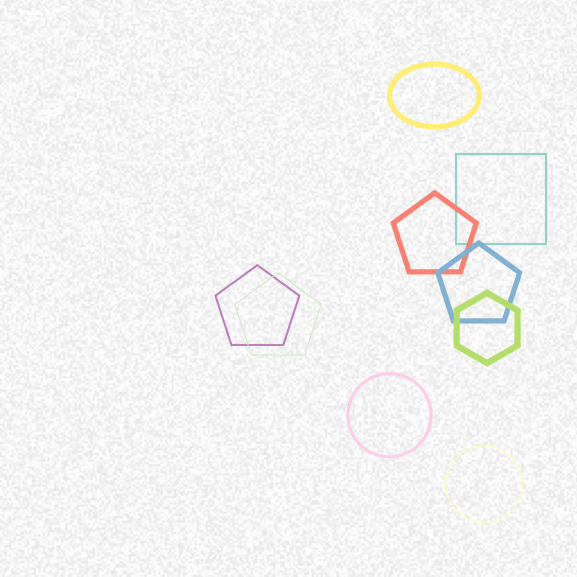[{"shape": "square", "thickness": 1, "radius": 0.39, "center": [0.867, 0.654]}, {"shape": "circle", "thickness": 0.5, "radius": 0.33, "center": [0.838, 0.161]}, {"shape": "pentagon", "thickness": 2.5, "radius": 0.38, "center": [0.753, 0.59]}, {"shape": "pentagon", "thickness": 2.5, "radius": 0.37, "center": [0.829, 0.504]}, {"shape": "hexagon", "thickness": 3, "radius": 0.3, "center": [0.843, 0.431]}, {"shape": "circle", "thickness": 1.5, "radius": 0.36, "center": [0.674, 0.28]}, {"shape": "pentagon", "thickness": 1, "radius": 0.38, "center": [0.446, 0.464]}, {"shape": "pentagon", "thickness": 0.5, "radius": 0.39, "center": [0.481, 0.448]}, {"shape": "oval", "thickness": 2.5, "radius": 0.39, "center": [0.752, 0.834]}]